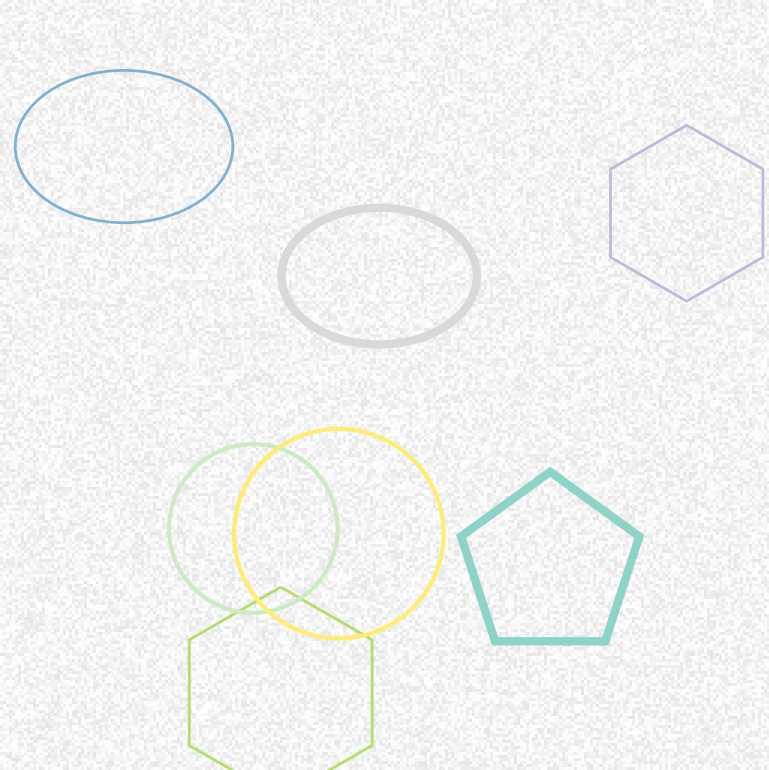[{"shape": "pentagon", "thickness": 3, "radius": 0.61, "center": [0.715, 0.266]}, {"shape": "hexagon", "thickness": 1, "radius": 0.57, "center": [0.892, 0.723]}, {"shape": "oval", "thickness": 1, "radius": 0.71, "center": [0.161, 0.81]}, {"shape": "hexagon", "thickness": 1, "radius": 0.69, "center": [0.365, 0.1]}, {"shape": "oval", "thickness": 3, "radius": 0.63, "center": [0.492, 0.641]}, {"shape": "circle", "thickness": 1.5, "radius": 0.55, "center": [0.329, 0.314]}, {"shape": "circle", "thickness": 1.5, "radius": 0.68, "center": [0.44, 0.307]}]